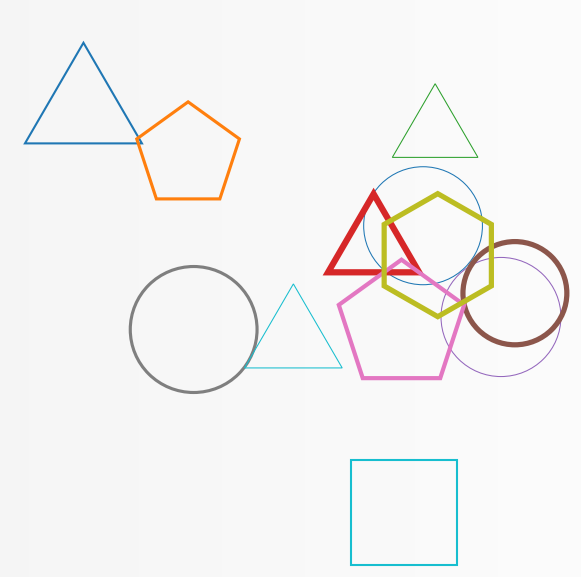[{"shape": "circle", "thickness": 0.5, "radius": 0.51, "center": [0.728, 0.608]}, {"shape": "triangle", "thickness": 1, "radius": 0.58, "center": [0.144, 0.809]}, {"shape": "pentagon", "thickness": 1.5, "radius": 0.46, "center": [0.324, 0.73]}, {"shape": "triangle", "thickness": 0.5, "radius": 0.43, "center": [0.749, 0.769]}, {"shape": "triangle", "thickness": 3, "radius": 0.45, "center": [0.643, 0.573]}, {"shape": "circle", "thickness": 0.5, "radius": 0.52, "center": [0.862, 0.45]}, {"shape": "circle", "thickness": 2.5, "radius": 0.45, "center": [0.886, 0.491]}, {"shape": "pentagon", "thickness": 2, "radius": 0.57, "center": [0.691, 0.436]}, {"shape": "circle", "thickness": 1.5, "radius": 0.55, "center": [0.333, 0.429]}, {"shape": "hexagon", "thickness": 2.5, "radius": 0.53, "center": [0.753, 0.557]}, {"shape": "square", "thickness": 1, "radius": 0.46, "center": [0.695, 0.112]}, {"shape": "triangle", "thickness": 0.5, "radius": 0.48, "center": [0.505, 0.411]}]